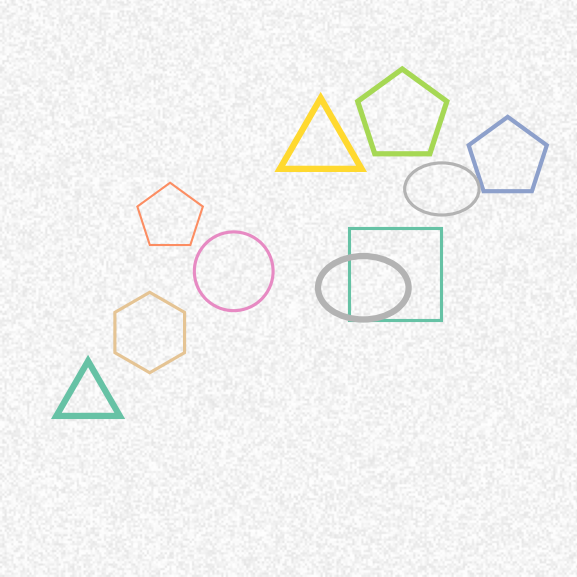[{"shape": "square", "thickness": 1.5, "radius": 0.4, "center": [0.684, 0.525]}, {"shape": "triangle", "thickness": 3, "radius": 0.32, "center": [0.153, 0.311]}, {"shape": "pentagon", "thickness": 1, "radius": 0.3, "center": [0.295, 0.623]}, {"shape": "pentagon", "thickness": 2, "radius": 0.36, "center": [0.879, 0.726]}, {"shape": "circle", "thickness": 1.5, "radius": 0.34, "center": [0.405, 0.529]}, {"shape": "pentagon", "thickness": 2.5, "radius": 0.41, "center": [0.697, 0.798]}, {"shape": "triangle", "thickness": 3, "radius": 0.41, "center": [0.555, 0.748]}, {"shape": "hexagon", "thickness": 1.5, "radius": 0.35, "center": [0.259, 0.423]}, {"shape": "oval", "thickness": 3, "radius": 0.39, "center": [0.629, 0.501]}, {"shape": "oval", "thickness": 1.5, "radius": 0.32, "center": [0.765, 0.672]}]